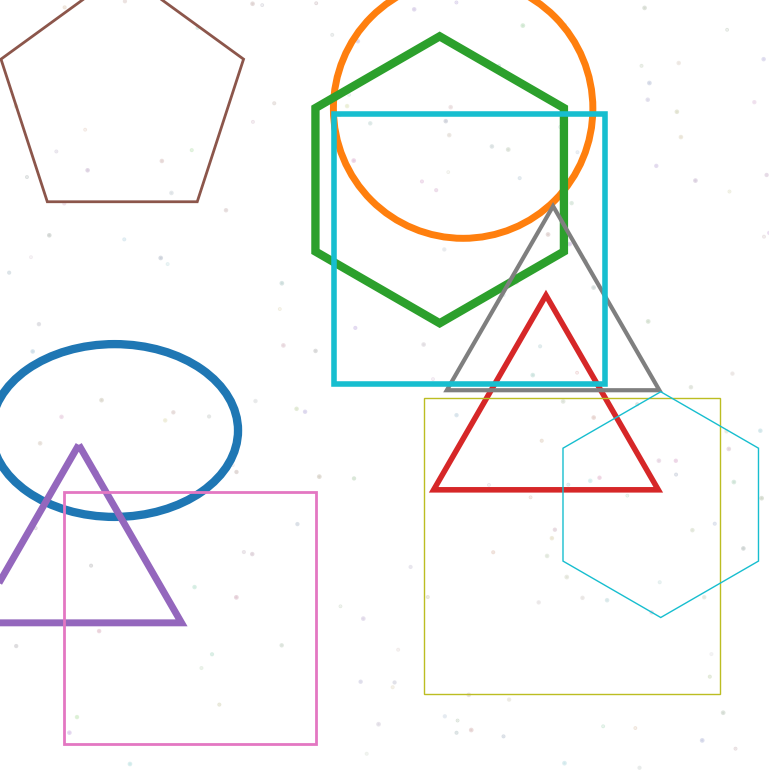[{"shape": "oval", "thickness": 3, "radius": 0.8, "center": [0.149, 0.441]}, {"shape": "circle", "thickness": 2.5, "radius": 0.84, "center": [0.601, 0.859]}, {"shape": "hexagon", "thickness": 3, "radius": 0.93, "center": [0.571, 0.767]}, {"shape": "triangle", "thickness": 2, "radius": 0.84, "center": [0.709, 0.448]}, {"shape": "triangle", "thickness": 2.5, "radius": 0.77, "center": [0.102, 0.268]}, {"shape": "pentagon", "thickness": 1, "radius": 0.83, "center": [0.159, 0.872]}, {"shape": "square", "thickness": 1, "radius": 0.82, "center": [0.247, 0.197]}, {"shape": "triangle", "thickness": 1.5, "radius": 0.8, "center": [0.718, 0.573]}, {"shape": "square", "thickness": 0.5, "radius": 0.96, "center": [0.743, 0.291]}, {"shape": "square", "thickness": 2, "radius": 0.88, "center": [0.61, 0.676]}, {"shape": "hexagon", "thickness": 0.5, "radius": 0.73, "center": [0.858, 0.345]}]